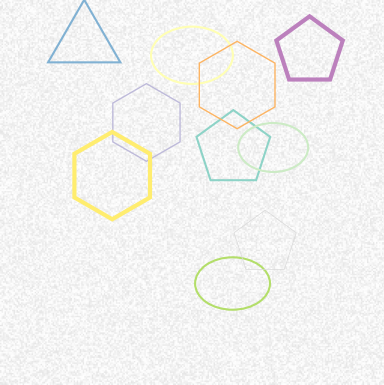[{"shape": "pentagon", "thickness": 1.5, "radius": 0.5, "center": [0.606, 0.613]}, {"shape": "oval", "thickness": 1.5, "radius": 0.53, "center": [0.499, 0.856]}, {"shape": "hexagon", "thickness": 1, "radius": 0.5, "center": [0.38, 0.682]}, {"shape": "triangle", "thickness": 1.5, "radius": 0.54, "center": [0.219, 0.892]}, {"shape": "hexagon", "thickness": 1, "radius": 0.57, "center": [0.616, 0.779]}, {"shape": "oval", "thickness": 1.5, "radius": 0.49, "center": [0.604, 0.264]}, {"shape": "pentagon", "thickness": 0.5, "radius": 0.42, "center": [0.689, 0.369]}, {"shape": "pentagon", "thickness": 3, "radius": 0.45, "center": [0.804, 0.867]}, {"shape": "oval", "thickness": 1.5, "radius": 0.45, "center": [0.71, 0.617]}, {"shape": "hexagon", "thickness": 3, "radius": 0.57, "center": [0.291, 0.544]}]